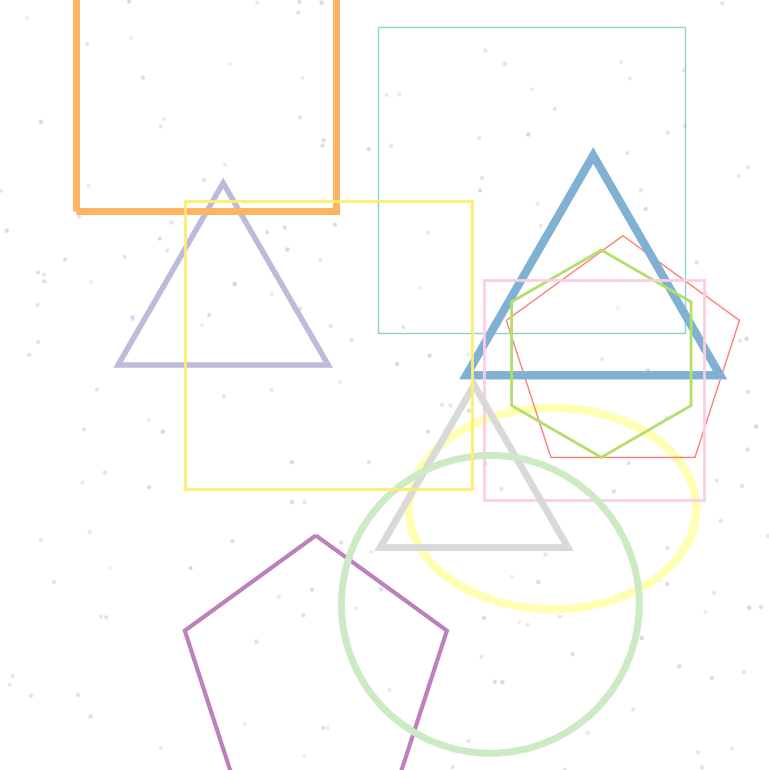[{"shape": "square", "thickness": 0.5, "radius": 1.0, "center": [0.69, 0.766]}, {"shape": "oval", "thickness": 3, "radius": 0.93, "center": [0.717, 0.34]}, {"shape": "triangle", "thickness": 2, "radius": 0.79, "center": [0.29, 0.605]}, {"shape": "pentagon", "thickness": 0.5, "radius": 0.8, "center": [0.809, 0.535]}, {"shape": "triangle", "thickness": 3, "radius": 0.95, "center": [0.77, 0.608]}, {"shape": "square", "thickness": 2.5, "radius": 0.84, "center": [0.267, 0.895]}, {"shape": "hexagon", "thickness": 1, "radius": 0.67, "center": [0.781, 0.541]}, {"shape": "square", "thickness": 1, "radius": 0.72, "center": [0.771, 0.493]}, {"shape": "triangle", "thickness": 2.5, "radius": 0.7, "center": [0.616, 0.359]}, {"shape": "pentagon", "thickness": 1.5, "radius": 0.89, "center": [0.41, 0.126]}, {"shape": "circle", "thickness": 2.5, "radius": 0.97, "center": [0.637, 0.215]}, {"shape": "square", "thickness": 1, "radius": 0.93, "center": [0.426, 0.552]}]